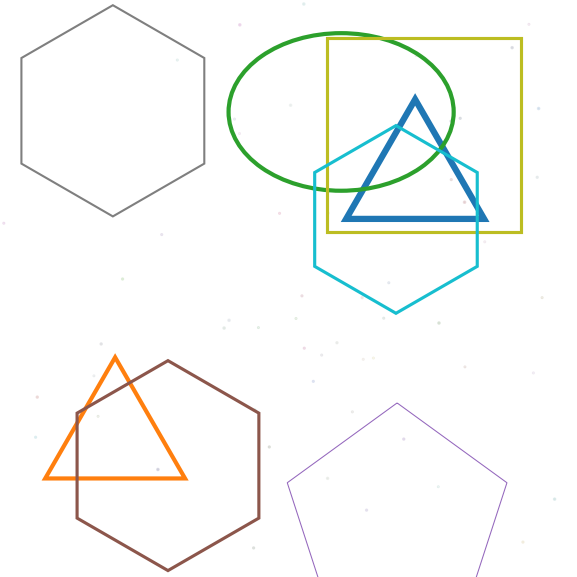[{"shape": "triangle", "thickness": 3, "radius": 0.69, "center": [0.719, 0.689]}, {"shape": "triangle", "thickness": 2, "radius": 0.7, "center": [0.199, 0.241]}, {"shape": "oval", "thickness": 2, "radius": 0.97, "center": [0.591, 0.805]}, {"shape": "pentagon", "thickness": 0.5, "radius": 1.0, "center": [0.688, 0.101]}, {"shape": "hexagon", "thickness": 1.5, "radius": 0.91, "center": [0.291, 0.193]}, {"shape": "hexagon", "thickness": 1, "radius": 0.91, "center": [0.195, 0.807]}, {"shape": "square", "thickness": 1.5, "radius": 0.84, "center": [0.735, 0.765]}, {"shape": "hexagon", "thickness": 1.5, "radius": 0.81, "center": [0.686, 0.619]}]